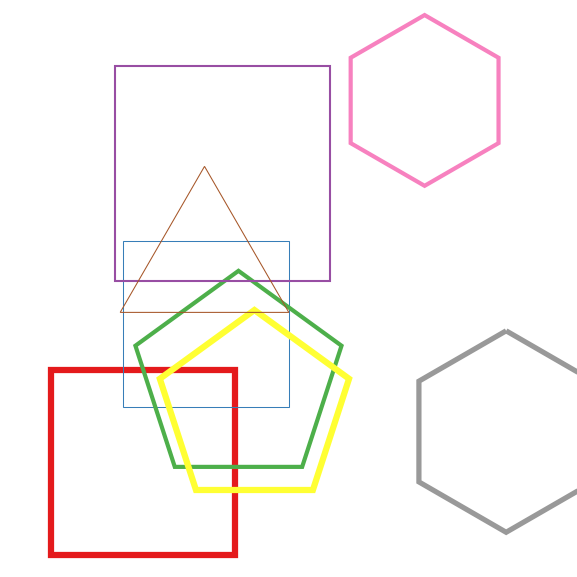[{"shape": "square", "thickness": 3, "radius": 0.8, "center": [0.248, 0.198]}, {"shape": "square", "thickness": 0.5, "radius": 0.72, "center": [0.357, 0.439]}, {"shape": "pentagon", "thickness": 2, "radius": 0.94, "center": [0.413, 0.342]}, {"shape": "square", "thickness": 1, "radius": 0.93, "center": [0.385, 0.699]}, {"shape": "pentagon", "thickness": 3, "radius": 0.86, "center": [0.441, 0.29]}, {"shape": "triangle", "thickness": 0.5, "radius": 0.84, "center": [0.354, 0.542]}, {"shape": "hexagon", "thickness": 2, "radius": 0.74, "center": [0.735, 0.825]}, {"shape": "hexagon", "thickness": 2.5, "radius": 0.87, "center": [0.876, 0.252]}]